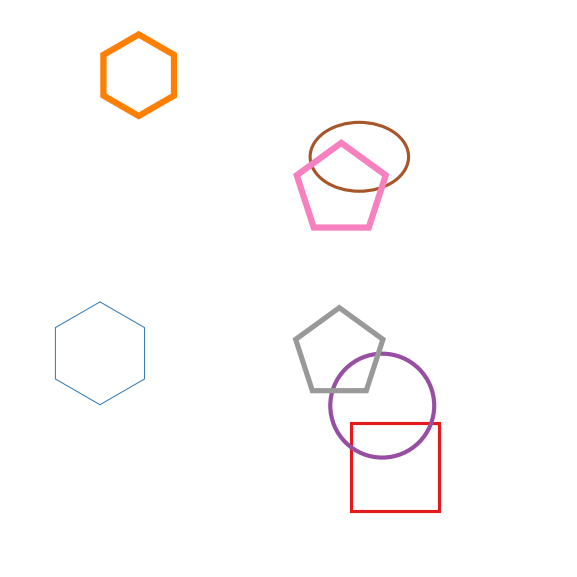[{"shape": "square", "thickness": 1.5, "radius": 0.38, "center": [0.684, 0.191]}, {"shape": "hexagon", "thickness": 0.5, "radius": 0.45, "center": [0.173, 0.387]}, {"shape": "circle", "thickness": 2, "radius": 0.45, "center": [0.662, 0.297]}, {"shape": "hexagon", "thickness": 3, "radius": 0.35, "center": [0.24, 0.869]}, {"shape": "oval", "thickness": 1.5, "radius": 0.43, "center": [0.622, 0.728]}, {"shape": "pentagon", "thickness": 3, "radius": 0.41, "center": [0.591, 0.671]}, {"shape": "pentagon", "thickness": 2.5, "radius": 0.4, "center": [0.588, 0.387]}]